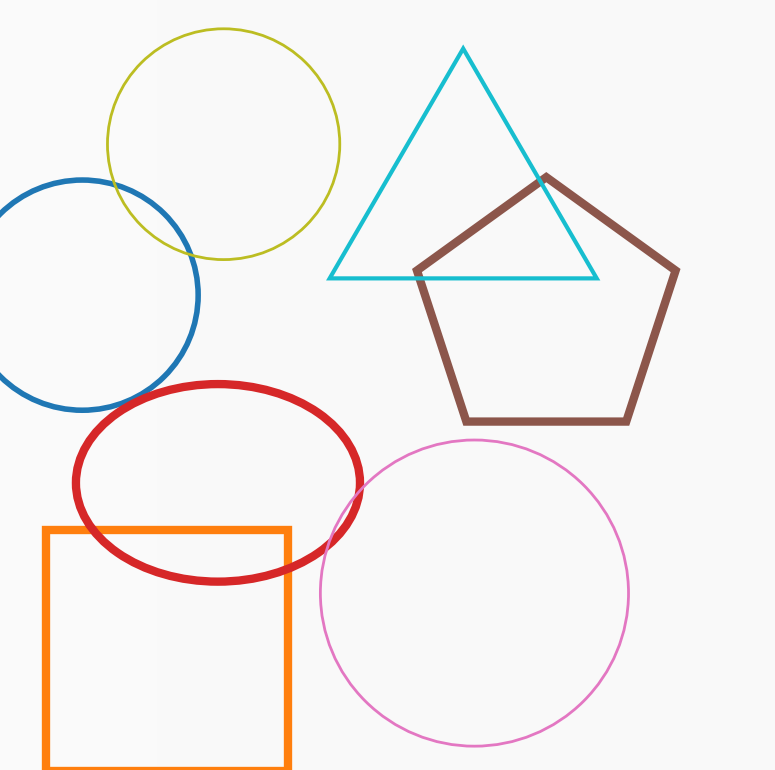[{"shape": "circle", "thickness": 2, "radius": 0.75, "center": [0.106, 0.617]}, {"shape": "square", "thickness": 3, "radius": 0.78, "center": [0.215, 0.156]}, {"shape": "oval", "thickness": 3, "radius": 0.92, "center": [0.281, 0.373]}, {"shape": "pentagon", "thickness": 3, "radius": 0.88, "center": [0.705, 0.594]}, {"shape": "circle", "thickness": 1, "radius": 0.99, "center": [0.612, 0.23]}, {"shape": "circle", "thickness": 1, "radius": 0.75, "center": [0.289, 0.813]}, {"shape": "triangle", "thickness": 1.5, "radius": 0.99, "center": [0.598, 0.738]}]